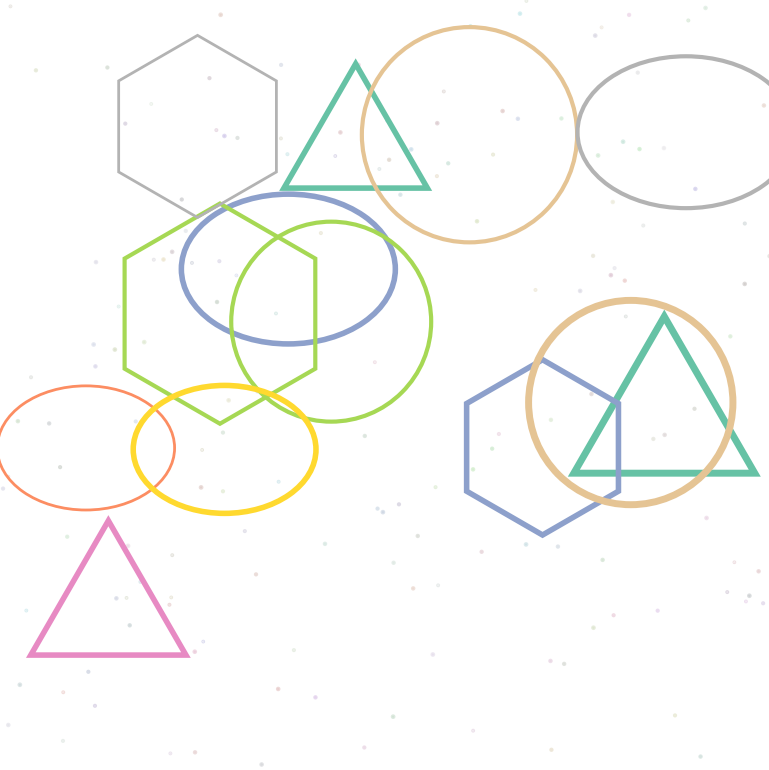[{"shape": "triangle", "thickness": 2, "radius": 0.54, "center": [0.462, 0.809]}, {"shape": "triangle", "thickness": 2.5, "radius": 0.68, "center": [0.863, 0.453]}, {"shape": "oval", "thickness": 1, "radius": 0.58, "center": [0.112, 0.418]}, {"shape": "hexagon", "thickness": 2, "radius": 0.57, "center": [0.705, 0.419]}, {"shape": "oval", "thickness": 2, "radius": 0.69, "center": [0.374, 0.651]}, {"shape": "triangle", "thickness": 2, "radius": 0.58, "center": [0.141, 0.207]}, {"shape": "hexagon", "thickness": 1.5, "radius": 0.71, "center": [0.286, 0.593]}, {"shape": "circle", "thickness": 1.5, "radius": 0.65, "center": [0.43, 0.582]}, {"shape": "oval", "thickness": 2, "radius": 0.59, "center": [0.292, 0.416]}, {"shape": "circle", "thickness": 2.5, "radius": 0.66, "center": [0.819, 0.477]}, {"shape": "circle", "thickness": 1.5, "radius": 0.7, "center": [0.61, 0.825]}, {"shape": "hexagon", "thickness": 1, "radius": 0.59, "center": [0.257, 0.836]}, {"shape": "oval", "thickness": 1.5, "radius": 0.7, "center": [0.891, 0.828]}]